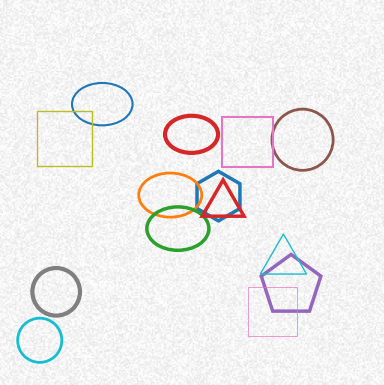[{"shape": "hexagon", "thickness": 2.5, "radius": 0.32, "center": [0.567, 0.491]}, {"shape": "oval", "thickness": 1.5, "radius": 0.39, "center": [0.266, 0.729]}, {"shape": "oval", "thickness": 2, "radius": 0.41, "center": [0.442, 0.493]}, {"shape": "oval", "thickness": 2.5, "radius": 0.4, "center": [0.462, 0.406]}, {"shape": "triangle", "thickness": 2.5, "radius": 0.31, "center": [0.58, 0.47]}, {"shape": "oval", "thickness": 3, "radius": 0.34, "center": [0.498, 0.651]}, {"shape": "pentagon", "thickness": 2.5, "radius": 0.41, "center": [0.756, 0.258]}, {"shape": "circle", "thickness": 2, "radius": 0.4, "center": [0.786, 0.637]}, {"shape": "square", "thickness": 0.5, "radius": 0.32, "center": [0.708, 0.191]}, {"shape": "square", "thickness": 1.5, "radius": 0.33, "center": [0.643, 0.631]}, {"shape": "circle", "thickness": 3, "radius": 0.31, "center": [0.146, 0.242]}, {"shape": "square", "thickness": 1, "radius": 0.36, "center": [0.169, 0.64]}, {"shape": "triangle", "thickness": 1, "radius": 0.35, "center": [0.736, 0.323]}, {"shape": "circle", "thickness": 2, "radius": 0.29, "center": [0.103, 0.116]}]